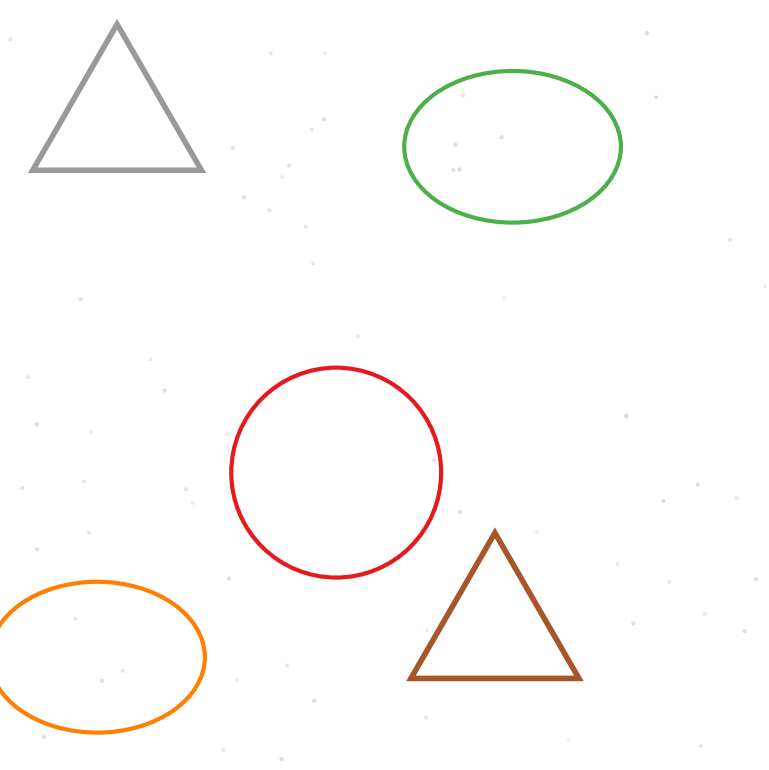[{"shape": "circle", "thickness": 1.5, "radius": 0.68, "center": [0.437, 0.386]}, {"shape": "oval", "thickness": 1.5, "radius": 0.7, "center": [0.666, 0.809]}, {"shape": "oval", "thickness": 1.5, "radius": 0.7, "center": [0.126, 0.147]}, {"shape": "triangle", "thickness": 2, "radius": 0.63, "center": [0.643, 0.182]}, {"shape": "triangle", "thickness": 2, "radius": 0.63, "center": [0.152, 0.842]}]